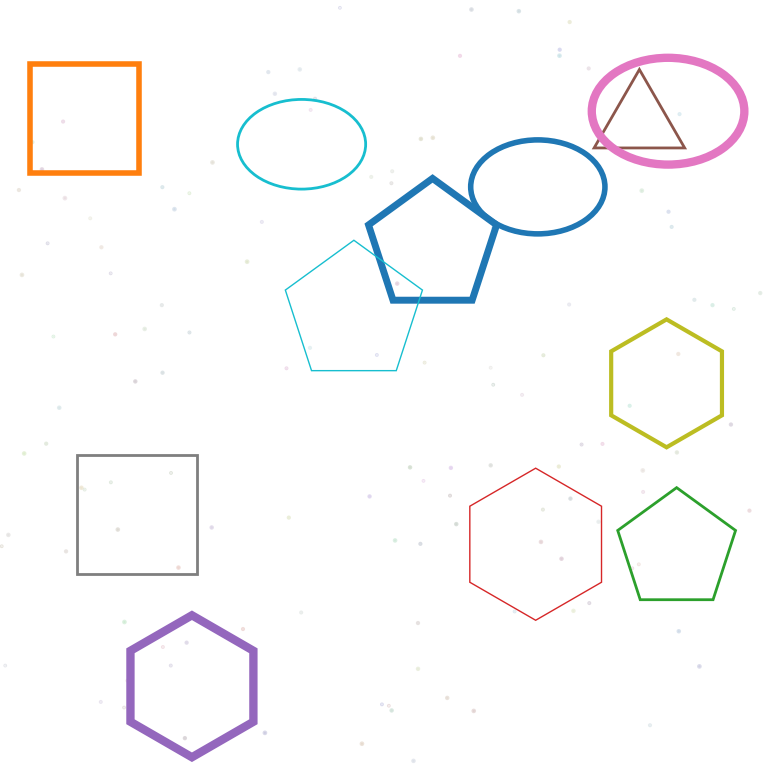[{"shape": "pentagon", "thickness": 2.5, "radius": 0.44, "center": [0.562, 0.681]}, {"shape": "oval", "thickness": 2, "radius": 0.44, "center": [0.698, 0.757]}, {"shape": "square", "thickness": 2, "radius": 0.35, "center": [0.11, 0.846]}, {"shape": "pentagon", "thickness": 1, "radius": 0.4, "center": [0.879, 0.286]}, {"shape": "hexagon", "thickness": 0.5, "radius": 0.49, "center": [0.696, 0.293]}, {"shape": "hexagon", "thickness": 3, "radius": 0.46, "center": [0.249, 0.109]}, {"shape": "triangle", "thickness": 1, "radius": 0.34, "center": [0.83, 0.842]}, {"shape": "oval", "thickness": 3, "radius": 0.5, "center": [0.868, 0.856]}, {"shape": "square", "thickness": 1, "radius": 0.39, "center": [0.178, 0.332]}, {"shape": "hexagon", "thickness": 1.5, "radius": 0.42, "center": [0.866, 0.502]}, {"shape": "pentagon", "thickness": 0.5, "radius": 0.47, "center": [0.46, 0.594]}, {"shape": "oval", "thickness": 1, "radius": 0.42, "center": [0.392, 0.813]}]